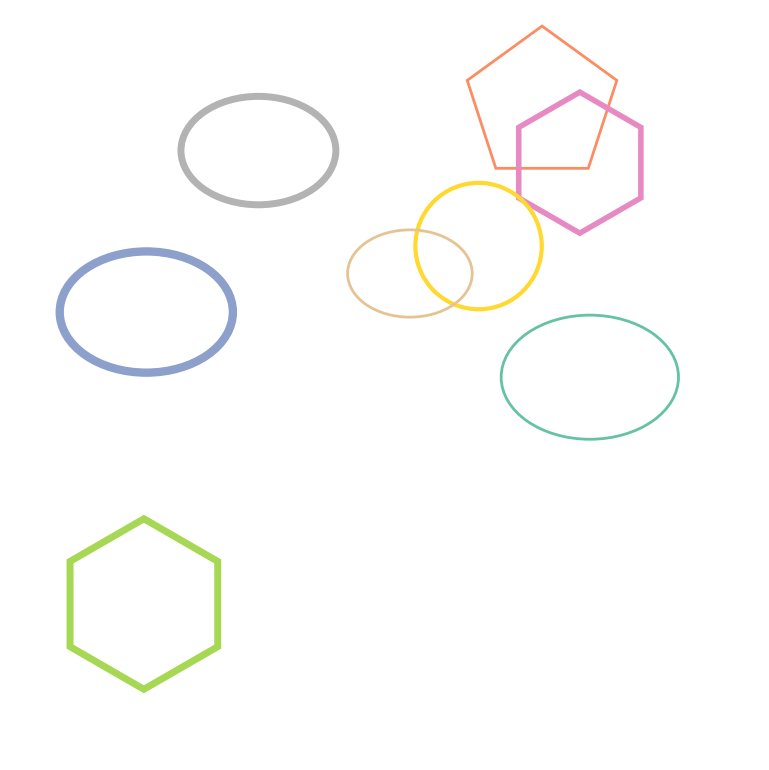[{"shape": "oval", "thickness": 1, "radius": 0.58, "center": [0.766, 0.51]}, {"shape": "pentagon", "thickness": 1, "radius": 0.51, "center": [0.704, 0.864]}, {"shape": "oval", "thickness": 3, "radius": 0.56, "center": [0.19, 0.595]}, {"shape": "hexagon", "thickness": 2, "radius": 0.46, "center": [0.753, 0.789]}, {"shape": "hexagon", "thickness": 2.5, "radius": 0.55, "center": [0.187, 0.216]}, {"shape": "circle", "thickness": 1.5, "radius": 0.41, "center": [0.622, 0.68]}, {"shape": "oval", "thickness": 1, "radius": 0.4, "center": [0.532, 0.645]}, {"shape": "oval", "thickness": 2.5, "radius": 0.5, "center": [0.336, 0.804]}]